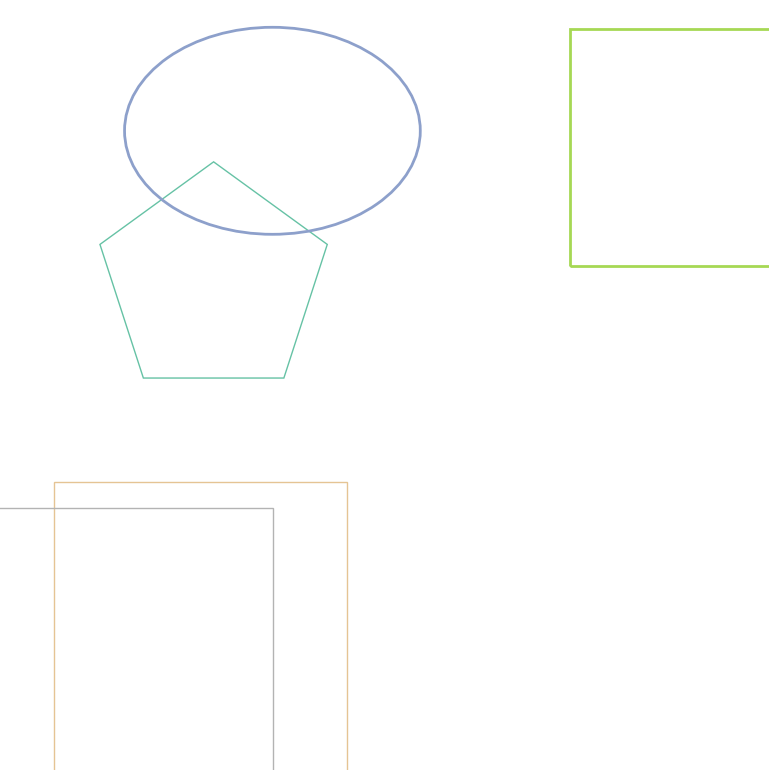[{"shape": "pentagon", "thickness": 0.5, "radius": 0.78, "center": [0.277, 0.635]}, {"shape": "oval", "thickness": 1, "radius": 0.96, "center": [0.354, 0.83]}, {"shape": "square", "thickness": 1, "radius": 0.77, "center": [0.894, 0.809]}, {"shape": "square", "thickness": 0.5, "radius": 0.95, "center": [0.261, 0.184]}, {"shape": "square", "thickness": 0.5, "radius": 0.96, "center": [0.163, 0.148]}]